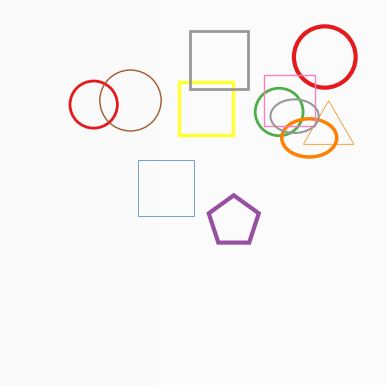[{"shape": "circle", "thickness": 3, "radius": 0.4, "center": [0.838, 0.852]}, {"shape": "circle", "thickness": 2, "radius": 0.31, "center": [0.242, 0.728]}, {"shape": "square", "thickness": 0.5, "radius": 0.36, "center": [0.428, 0.513]}, {"shape": "circle", "thickness": 2, "radius": 0.31, "center": [0.72, 0.709]}, {"shape": "pentagon", "thickness": 3, "radius": 0.34, "center": [0.603, 0.425]}, {"shape": "triangle", "thickness": 0.5, "radius": 0.38, "center": [0.848, 0.663]}, {"shape": "oval", "thickness": 2.5, "radius": 0.35, "center": [0.798, 0.642]}, {"shape": "square", "thickness": 2.5, "radius": 0.35, "center": [0.531, 0.718]}, {"shape": "circle", "thickness": 1, "radius": 0.4, "center": [0.337, 0.739]}, {"shape": "square", "thickness": 1, "radius": 0.33, "center": [0.747, 0.74]}, {"shape": "oval", "thickness": 1.5, "radius": 0.31, "center": [0.76, 0.698]}, {"shape": "square", "thickness": 2, "radius": 0.38, "center": [0.566, 0.845]}]